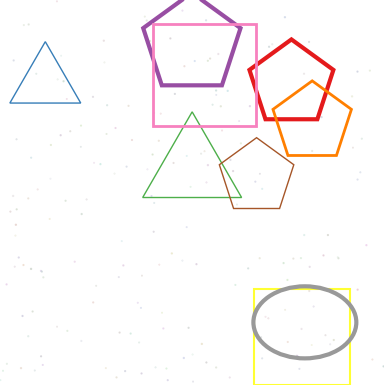[{"shape": "pentagon", "thickness": 3, "radius": 0.57, "center": [0.757, 0.783]}, {"shape": "triangle", "thickness": 1, "radius": 0.53, "center": [0.118, 0.785]}, {"shape": "triangle", "thickness": 1, "radius": 0.74, "center": [0.499, 0.561]}, {"shape": "pentagon", "thickness": 3, "radius": 0.66, "center": [0.498, 0.886]}, {"shape": "pentagon", "thickness": 2, "radius": 0.54, "center": [0.811, 0.683]}, {"shape": "square", "thickness": 1.5, "radius": 0.62, "center": [0.785, 0.125]}, {"shape": "pentagon", "thickness": 1, "radius": 0.51, "center": [0.666, 0.541]}, {"shape": "square", "thickness": 2, "radius": 0.66, "center": [0.531, 0.804]}, {"shape": "oval", "thickness": 3, "radius": 0.67, "center": [0.792, 0.163]}]